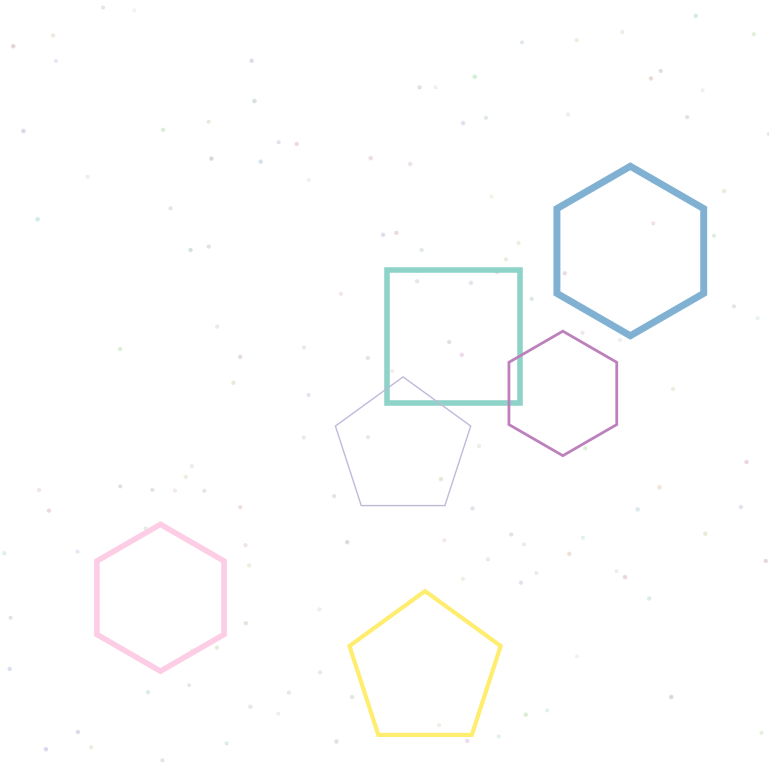[{"shape": "square", "thickness": 2, "radius": 0.43, "center": [0.589, 0.563]}, {"shape": "pentagon", "thickness": 0.5, "radius": 0.46, "center": [0.523, 0.418]}, {"shape": "hexagon", "thickness": 2.5, "radius": 0.55, "center": [0.819, 0.674]}, {"shape": "hexagon", "thickness": 2, "radius": 0.48, "center": [0.208, 0.224]}, {"shape": "hexagon", "thickness": 1, "radius": 0.4, "center": [0.731, 0.489]}, {"shape": "pentagon", "thickness": 1.5, "radius": 0.52, "center": [0.552, 0.129]}]